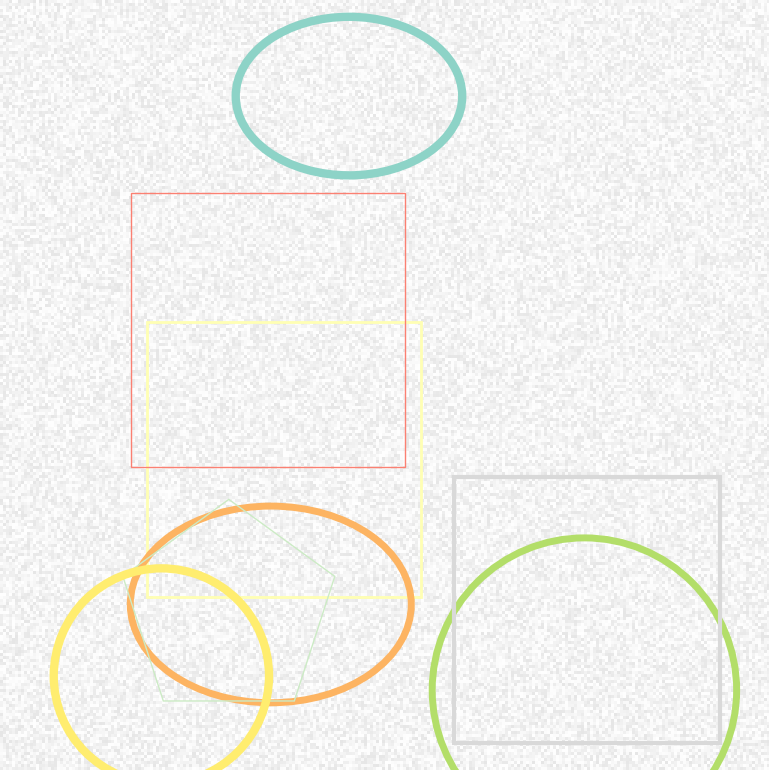[{"shape": "oval", "thickness": 3, "radius": 0.74, "center": [0.453, 0.875]}, {"shape": "square", "thickness": 1, "radius": 0.89, "center": [0.368, 0.403]}, {"shape": "square", "thickness": 0.5, "radius": 0.89, "center": [0.348, 0.571]}, {"shape": "oval", "thickness": 2.5, "radius": 0.91, "center": [0.352, 0.215]}, {"shape": "circle", "thickness": 2.5, "radius": 0.99, "center": [0.759, 0.104]}, {"shape": "square", "thickness": 1.5, "radius": 0.86, "center": [0.762, 0.208]}, {"shape": "pentagon", "thickness": 0.5, "radius": 0.72, "center": [0.297, 0.207]}, {"shape": "circle", "thickness": 3, "radius": 0.7, "center": [0.21, 0.122]}]